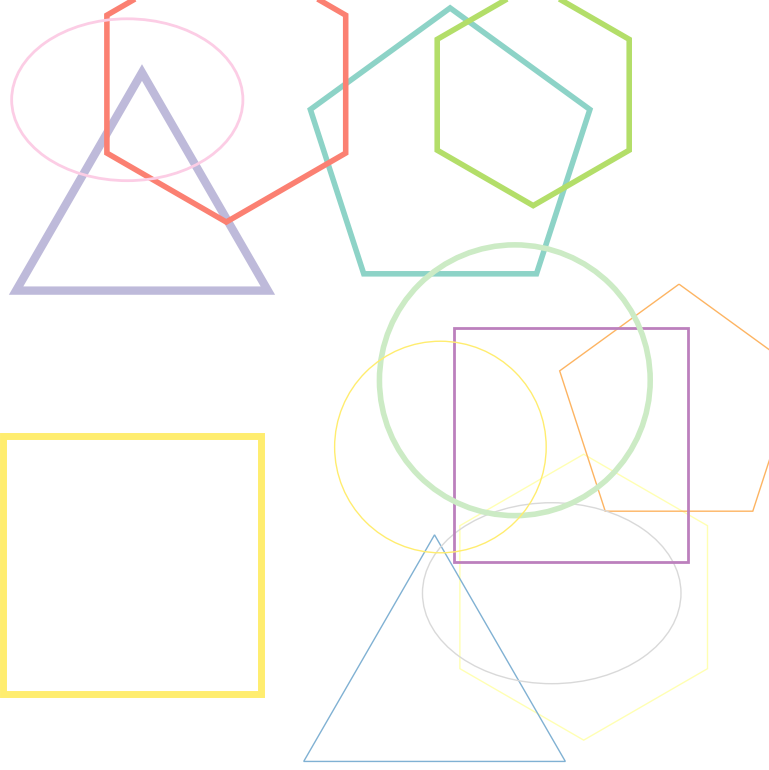[{"shape": "pentagon", "thickness": 2, "radius": 0.95, "center": [0.585, 0.799]}, {"shape": "hexagon", "thickness": 0.5, "radius": 0.93, "center": [0.758, 0.224]}, {"shape": "triangle", "thickness": 3, "radius": 0.94, "center": [0.184, 0.717]}, {"shape": "hexagon", "thickness": 2, "radius": 0.9, "center": [0.294, 0.891]}, {"shape": "triangle", "thickness": 0.5, "radius": 0.98, "center": [0.564, 0.109]}, {"shape": "pentagon", "thickness": 0.5, "radius": 0.81, "center": [0.882, 0.468]}, {"shape": "hexagon", "thickness": 2, "radius": 0.72, "center": [0.692, 0.877]}, {"shape": "oval", "thickness": 1, "radius": 0.75, "center": [0.165, 0.87]}, {"shape": "oval", "thickness": 0.5, "radius": 0.84, "center": [0.717, 0.23]}, {"shape": "square", "thickness": 1, "radius": 0.76, "center": [0.741, 0.422]}, {"shape": "circle", "thickness": 2, "radius": 0.88, "center": [0.669, 0.506]}, {"shape": "square", "thickness": 2.5, "radius": 0.84, "center": [0.171, 0.267]}, {"shape": "circle", "thickness": 0.5, "radius": 0.69, "center": [0.572, 0.419]}]